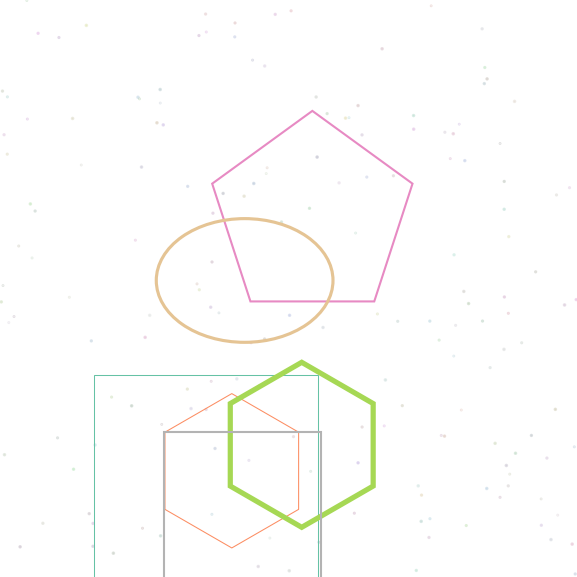[{"shape": "square", "thickness": 0.5, "radius": 0.97, "center": [0.356, 0.155]}, {"shape": "hexagon", "thickness": 0.5, "radius": 0.67, "center": [0.401, 0.184]}, {"shape": "pentagon", "thickness": 1, "radius": 0.91, "center": [0.541, 0.625]}, {"shape": "hexagon", "thickness": 2.5, "radius": 0.71, "center": [0.522, 0.229]}, {"shape": "oval", "thickness": 1.5, "radius": 0.76, "center": [0.424, 0.513]}, {"shape": "square", "thickness": 1, "radius": 0.68, "center": [0.42, 0.114]}]